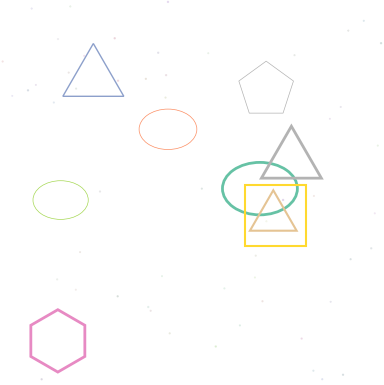[{"shape": "oval", "thickness": 2, "radius": 0.49, "center": [0.675, 0.51]}, {"shape": "oval", "thickness": 0.5, "radius": 0.37, "center": [0.436, 0.664]}, {"shape": "triangle", "thickness": 1, "radius": 0.46, "center": [0.242, 0.796]}, {"shape": "hexagon", "thickness": 2, "radius": 0.4, "center": [0.15, 0.115]}, {"shape": "oval", "thickness": 0.5, "radius": 0.36, "center": [0.157, 0.48]}, {"shape": "square", "thickness": 1.5, "radius": 0.39, "center": [0.715, 0.441]}, {"shape": "triangle", "thickness": 1.5, "radius": 0.35, "center": [0.71, 0.436]}, {"shape": "pentagon", "thickness": 0.5, "radius": 0.37, "center": [0.691, 0.767]}, {"shape": "triangle", "thickness": 2, "radius": 0.45, "center": [0.757, 0.582]}]